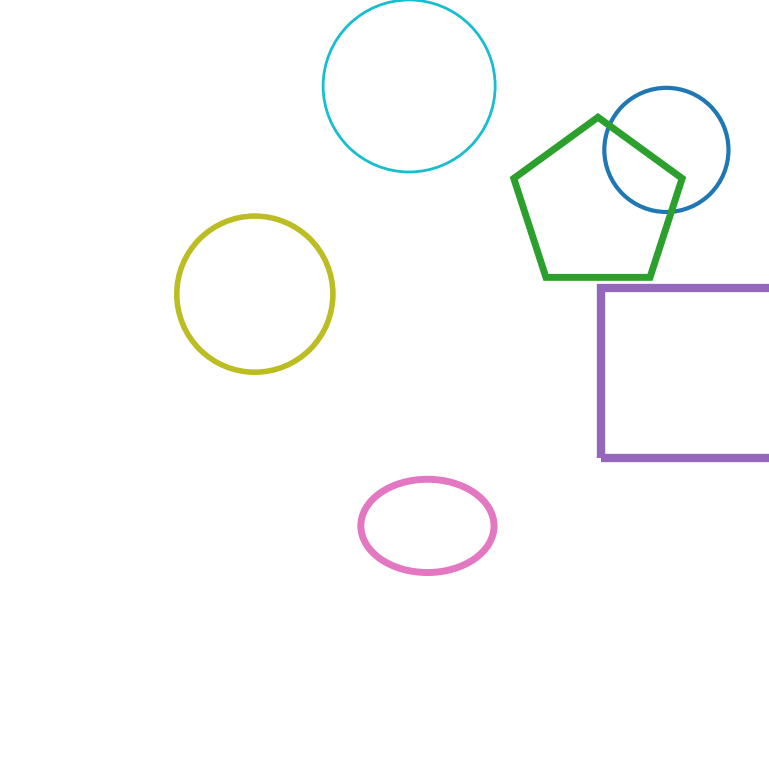[{"shape": "circle", "thickness": 1.5, "radius": 0.4, "center": [0.865, 0.805]}, {"shape": "pentagon", "thickness": 2.5, "radius": 0.57, "center": [0.777, 0.733]}, {"shape": "square", "thickness": 3, "radius": 0.55, "center": [0.89, 0.516]}, {"shape": "oval", "thickness": 2.5, "radius": 0.43, "center": [0.555, 0.317]}, {"shape": "circle", "thickness": 2, "radius": 0.51, "center": [0.331, 0.618]}, {"shape": "circle", "thickness": 1, "radius": 0.56, "center": [0.531, 0.888]}]